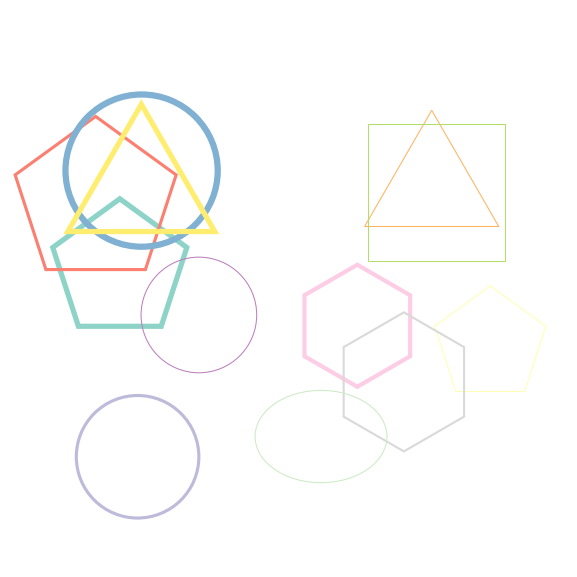[{"shape": "pentagon", "thickness": 2.5, "radius": 0.61, "center": [0.207, 0.533]}, {"shape": "pentagon", "thickness": 0.5, "radius": 0.51, "center": [0.849, 0.403]}, {"shape": "circle", "thickness": 1.5, "radius": 0.53, "center": [0.238, 0.208]}, {"shape": "pentagon", "thickness": 1.5, "radius": 0.73, "center": [0.166, 0.651]}, {"shape": "circle", "thickness": 3, "radius": 0.66, "center": [0.245, 0.704]}, {"shape": "triangle", "thickness": 0.5, "radius": 0.67, "center": [0.748, 0.674]}, {"shape": "square", "thickness": 0.5, "radius": 0.6, "center": [0.756, 0.666]}, {"shape": "hexagon", "thickness": 2, "radius": 0.53, "center": [0.619, 0.435]}, {"shape": "hexagon", "thickness": 1, "radius": 0.6, "center": [0.699, 0.338]}, {"shape": "circle", "thickness": 0.5, "radius": 0.5, "center": [0.344, 0.454]}, {"shape": "oval", "thickness": 0.5, "radius": 0.57, "center": [0.556, 0.243]}, {"shape": "triangle", "thickness": 2.5, "radius": 0.73, "center": [0.245, 0.672]}]